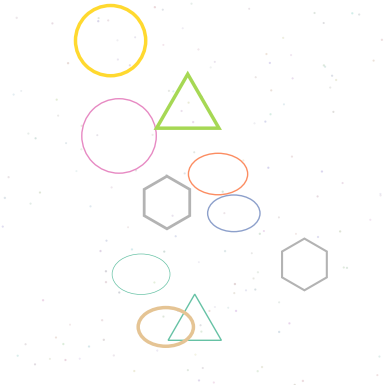[{"shape": "oval", "thickness": 0.5, "radius": 0.38, "center": [0.366, 0.288]}, {"shape": "triangle", "thickness": 1, "radius": 0.4, "center": [0.506, 0.156]}, {"shape": "oval", "thickness": 1, "radius": 0.38, "center": [0.566, 0.548]}, {"shape": "oval", "thickness": 1, "radius": 0.34, "center": [0.607, 0.446]}, {"shape": "circle", "thickness": 1, "radius": 0.48, "center": [0.309, 0.647]}, {"shape": "triangle", "thickness": 2.5, "radius": 0.47, "center": [0.488, 0.714]}, {"shape": "circle", "thickness": 2.5, "radius": 0.46, "center": [0.287, 0.894]}, {"shape": "oval", "thickness": 2.5, "radius": 0.36, "center": [0.431, 0.151]}, {"shape": "hexagon", "thickness": 2, "radius": 0.34, "center": [0.434, 0.474]}, {"shape": "hexagon", "thickness": 1.5, "radius": 0.34, "center": [0.791, 0.313]}]